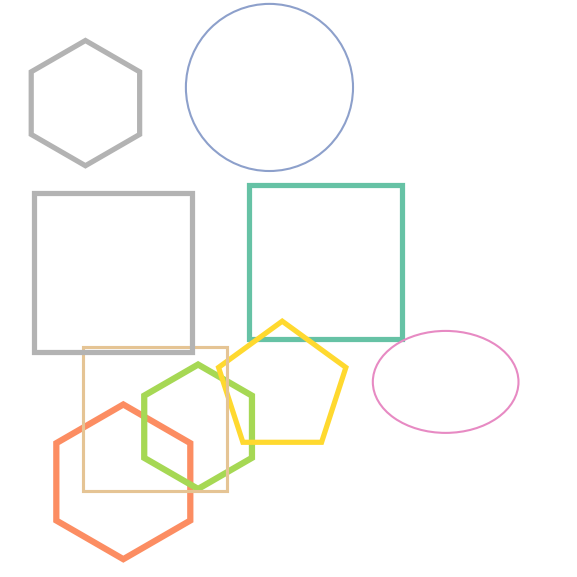[{"shape": "square", "thickness": 2.5, "radius": 0.67, "center": [0.564, 0.546]}, {"shape": "hexagon", "thickness": 3, "radius": 0.67, "center": [0.214, 0.165]}, {"shape": "circle", "thickness": 1, "radius": 0.72, "center": [0.467, 0.848]}, {"shape": "oval", "thickness": 1, "radius": 0.63, "center": [0.772, 0.338]}, {"shape": "hexagon", "thickness": 3, "radius": 0.54, "center": [0.343, 0.26]}, {"shape": "pentagon", "thickness": 2.5, "radius": 0.58, "center": [0.489, 0.327]}, {"shape": "square", "thickness": 1.5, "radius": 0.62, "center": [0.269, 0.274]}, {"shape": "hexagon", "thickness": 2.5, "radius": 0.54, "center": [0.148, 0.821]}, {"shape": "square", "thickness": 2.5, "radius": 0.69, "center": [0.195, 0.527]}]